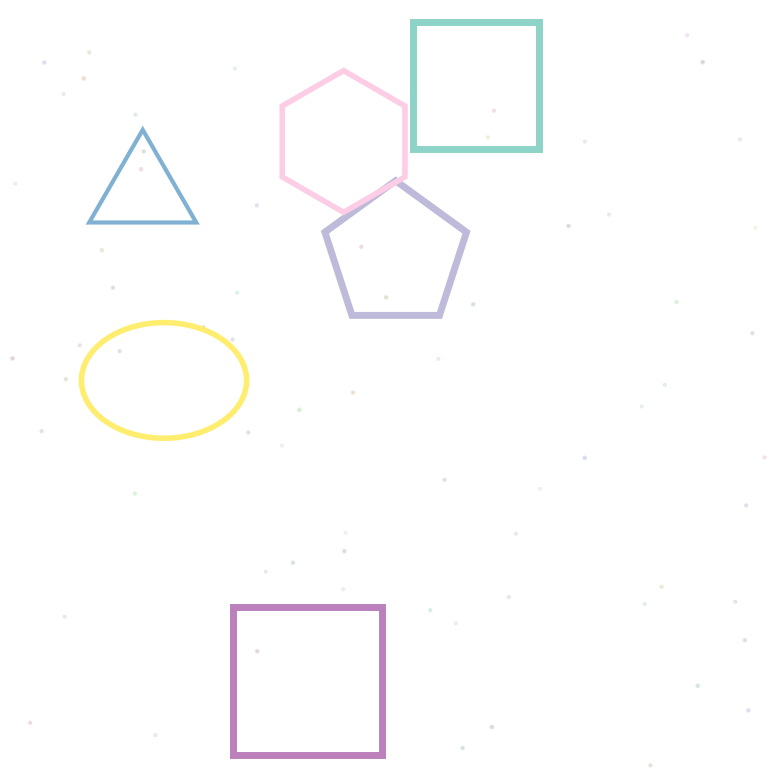[{"shape": "square", "thickness": 2.5, "radius": 0.41, "center": [0.618, 0.889]}, {"shape": "pentagon", "thickness": 2.5, "radius": 0.48, "center": [0.514, 0.669]}, {"shape": "triangle", "thickness": 1.5, "radius": 0.4, "center": [0.185, 0.751]}, {"shape": "hexagon", "thickness": 2, "radius": 0.46, "center": [0.446, 0.816]}, {"shape": "square", "thickness": 2.5, "radius": 0.48, "center": [0.399, 0.115]}, {"shape": "oval", "thickness": 2, "radius": 0.54, "center": [0.213, 0.506]}]